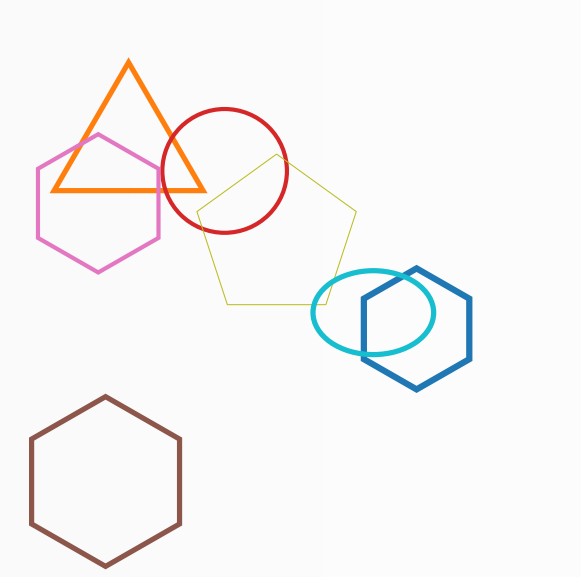[{"shape": "hexagon", "thickness": 3, "radius": 0.52, "center": [0.717, 0.43]}, {"shape": "triangle", "thickness": 2.5, "radius": 0.74, "center": [0.221, 0.743]}, {"shape": "circle", "thickness": 2, "radius": 0.54, "center": [0.386, 0.703]}, {"shape": "hexagon", "thickness": 2.5, "radius": 0.73, "center": [0.182, 0.165]}, {"shape": "hexagon", "thickness": 2, "radius": 0.6, "center": [0.169, 0.647]}, {"shape": "pentagon", "thickness": 0.5, "radius": 0.72, "center": [0.476, 0.588]}, {"shape": "oval", "thickness": 2.5, "radius": 0.52, "center": [0.642, 0.458]}]